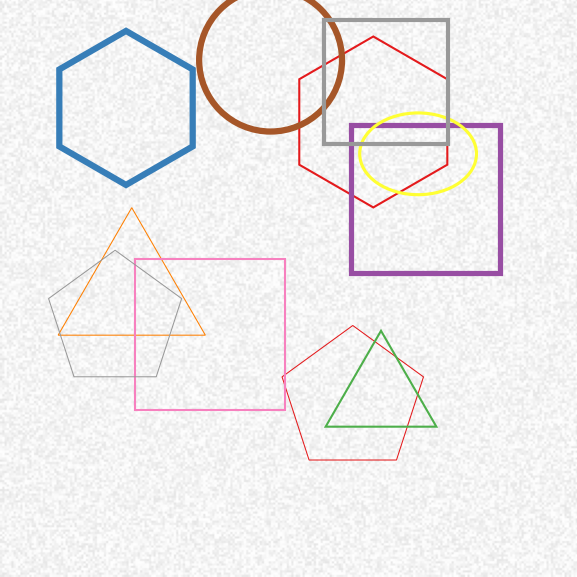[{"shape": "hexagon", "thickness": 1, "radius": 0.74, "center": [0.646, 0.788]}, {"shape": "pentagon", "thickness": 0.5, "radius": 0.64, "center": [0.611, 0.307]}, {"shape": "hexagon", "thickness": 3, "radius": 0.67, "center": [0.218, 0.812]}, {"shape": "triangle", "thickness": 1, "radius": 0.55, "center": [0.66, 0.316]}, {"shape": "square", "thickness": 2.5, "radius": 0.64, "center": [0.737, 0.655]}, {"shape": "triangle", "thickness": 0.5, "radius": 0.74, "center": [0.228, 0.492]}, {"shape": "oval", "thickness": 1.5, "radius": 0.51, "center": [0.724, 0.733]}, {"shape": "circle", "thickness": 3, "radius": 0.62, "center": [0.469, 0.895]}, {"shape": "square", "thickness": 1, "radius": 0.65, "center": [0.364, 0.42]}, {"shape": "square", "thickness": 2, "radius": 0.54, "center": [0.669, 0.857]}, {"shape": "pentagon", "thickness": 0.5, "radius": 0.61, "center": [0.199, 0.445]}]